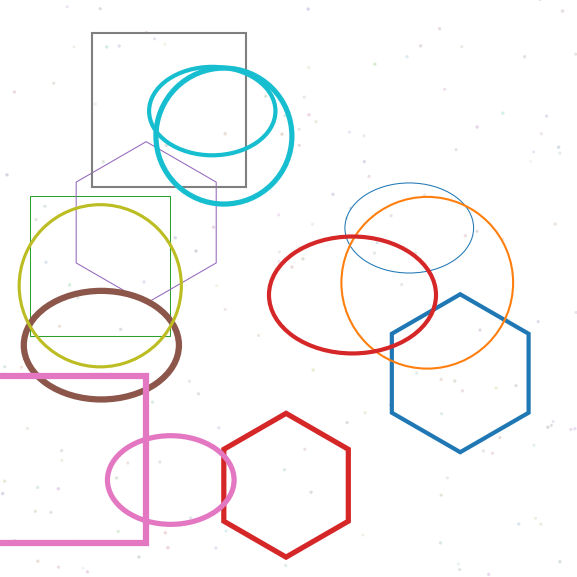[{"shape": "hexagon", "thickness": 2, "radius": 0.68, "center": [0.797, 0.353]}, {"shape": "oval", "thickness": 0.5, "radius": 0.56, "center": [0.709, 0.604]}, {"shape": "circle", "thickness": 1, "radius": 0.74, "center": [0.74, 0.51]}, {"shape": "square", "thickness": 0.5, "radius": 0.61, "center": [0.173, 0.539]}, {"shape": "hexagon", "thickness": 2.5, "radius": 0.62, "center": [0.495, 0.159]}, {"shape": "oval", "thickness": 2, "radius": 0.72, "center": [0.61, 0.488]}, {"shape": "hexagon", "thickness": 0.5, "radius": 0.7, "center": [0.253, 0.614]}, {"shape": "oval", "thickness": 3, "radius": 0.67, "center": [0.176, 0.401]}, {"shape": "square", "thickness": 3, "radius": 0.73, "center": [0.108, 0.204]}, {"shape": "oval", "thickness": 2.5, "radius": 0.55, "center": [0.296, 0.168]}, {"shape": "square", "thickness": 1, "radius": 0.66, "center": [0.292, 0.809]}, {"shape": "circle", "thickness": 1.5, "radius": 0.7, "center": [0.174, 0.504]}, {"shape": "circle", "thickness": 2.5, "radius": 0.59, "center": [0.388, 0.764]}, {"shape": "oval", "thickness": 2, "radius": 0.55, "center": [0.368, 0.807]}]